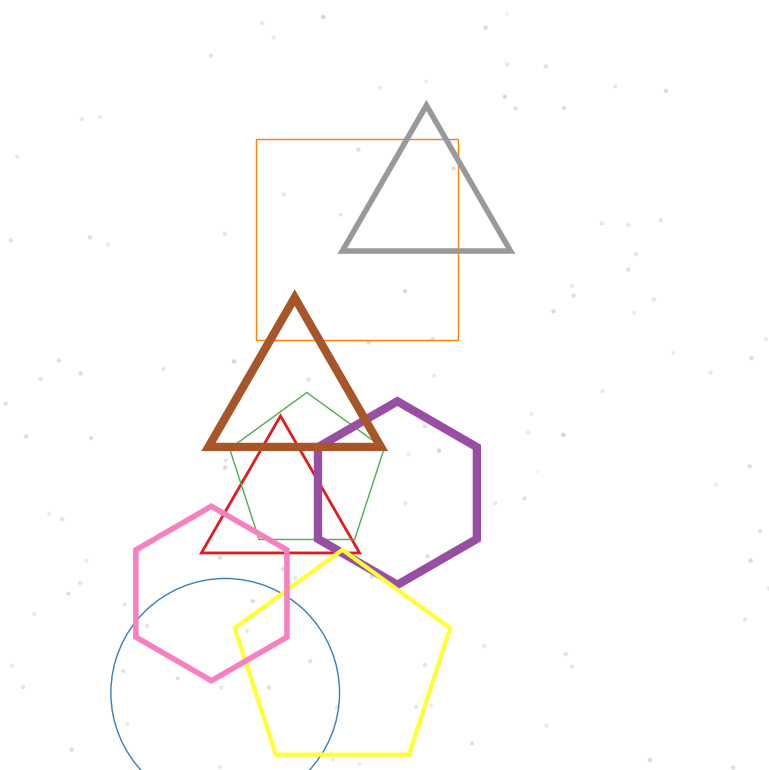[{"shape": "triangle", "thickness": 1, "radius": 0.59, "center": [0.364, 0.341]}, {"shape": "circle", "thickness": 0.5, "radius": 0.74, "center": [0.292, 0.1]}, {"shape": "pentagon", "thickness": 0.5, "radius": 0.53, "center": [0.399, 0.385]}, {"shape": "hexagon", "thickness": 3, "radius": 0.6, "center": [0.516, 0.36]}, {"shape": "square", "thickness": 0.5, "radius": 0.65, "center": [0.464, 0.689]}, {"shape": "pentagon", "thickness": 1.5, "radius": 0.74, "center": [0.445, 0.139]}, {"shape": "triangle", "thickness": 3, "radius": 0.65, "center": [0.383, 0.484]}, {"shape": "hexagon", "thickness": 2, "radius": 0.57, "center": [0.275, 0.229]}, {"shape": "triangle", "thickness": 2, "radius": 0.63, "center": [0.554, 0.737]}]